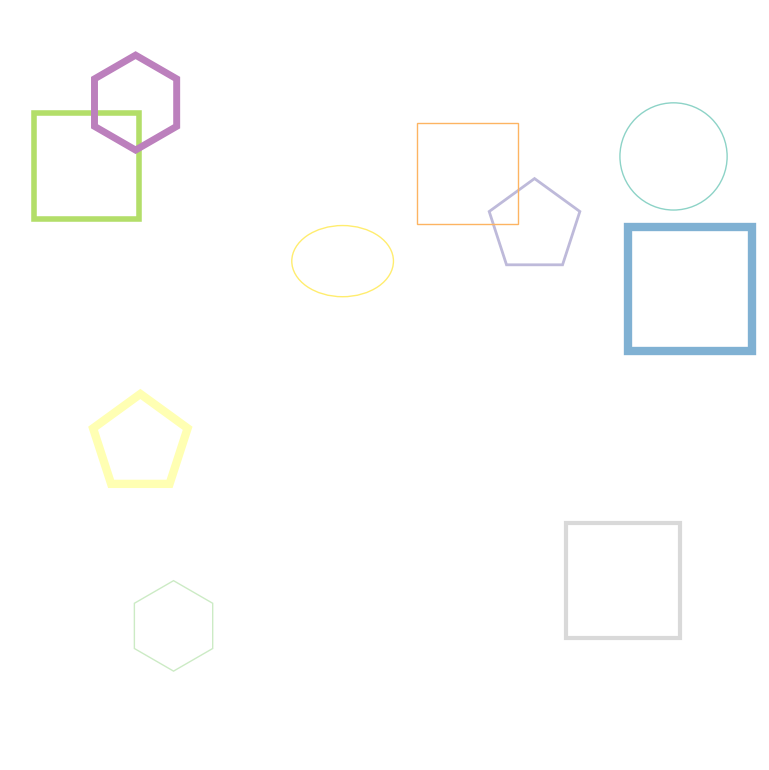[{"shape": "circle", "thickness": 0.5, "radius": 0.35, "center": [0.875, 0.797]}, {"shape": "pentagon", "thickness": 3, "radius": 0.32, "center": [0.182, 0.424]}, {"shape": "pentagon", "thickness": 1, "radius": 0.31, "center": [0.694, 0.706]}, {"shape": "square", "thickness": 3, "radius": 0.4, "center": [0.897, 0.625]}, {"shape": "square", "thickness": 0.5, "radius": 0.33, "center": [0.607, 0.775]}, {"shape": "square", "thickness": 2, "radius": 0.34, "center": [0.112, 0.785]}, {"shape": "square", "thickness": 1.5, "radius": 0.37, "center": [0.809, 0.246]}, {"shape": "hexagon", "thickness": 2.5, "radius": 0.31, "center": [0.176, 0.867]}, {"shape": "hexagon", "thickness": 0.5, "radius": 0.29, "center": [0.225, 0.187]}, {"shape": "oval", "thickness": 0.5, "radius": 0.33, "center": [0.445, 0.661]}]